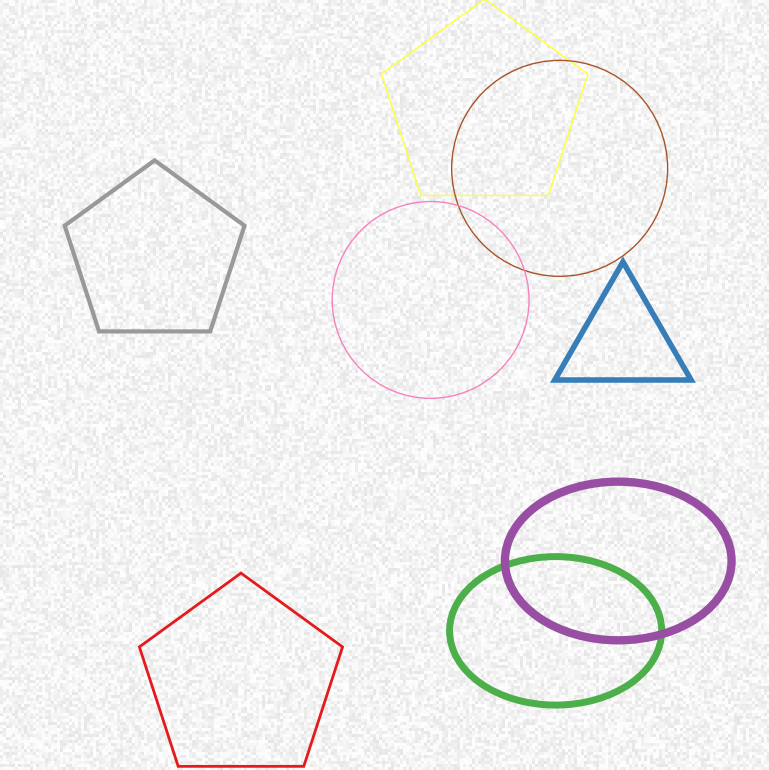[{"shape": "pentagon", "thickness": 1, "radius": 0.69, "center": [0.313, 0.117]}, {"shape": "triangle", "thickness": 2, "radius": 0.51, "center": [0.809, 0.558]}, {"shape": "oval", "thickness": 2.5, "radius": 0.69, "center": [0.722, 0.181]}, {"shape": "oval", "thickness": 3, "radius": 0.74, "center": [0.803, 0.271]}, {"shape": "pentagon", "thickness": 0.5, "radius": 0.71, "center": [0.629, 0.86]}, {"shape": "circle", "thickness": 0.5, "radius": 0.7, "center": [0.727, 0.781]}, {"shape": "circle", "thickness": 0.5, "radius": 0.64, "center": [0.559, 0.61]}, {"shape": "pentagon", "thickness": 1.5, "radius": 0.61, "center": [0.201, 0.669]}]